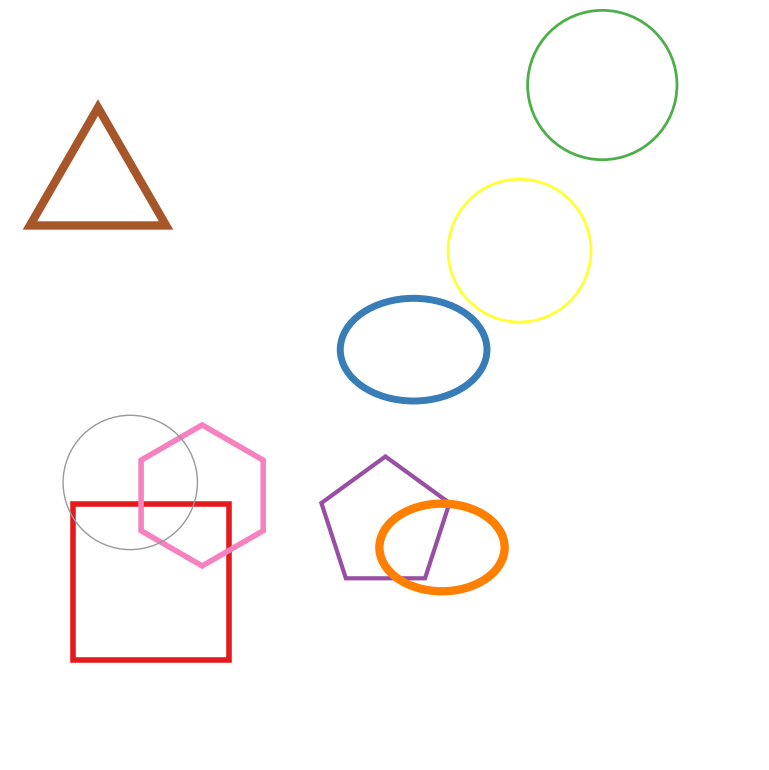[{"shape": "square", "thickness": 2, "radius": 0.51, "center": [0.196, 0.244]}, {"shape": "oval", "thickness": 2.5, "radius": 0.48, "center": [0.537, 0.546]}, {"shape": "circle", "thickness": 1, "radius": 0.48, "center": [0.782, 0.89]}, {"shape": "pentagon", "thickness": 1.5, "radius": 0.44, "center": [0.501, 0.32]}, {"shape": "oval", "thickness": 3, "radius": 0.41, "center": [0.574, 0.289]}, {"shape": "circle", "thickness": 1, "radius": 0.46, "center": [0.675, 0.675]}, {"shape": "triangle", "thickness": 3, "radius": 0.51, "center": [0.127, 0.758]}, {"shape": "hexagon", "thickness": 2, "radius": 0.46, "center": [0.263, 0.357]}, {"shape": "circle", "thickness": 0.5, "radius": 0.44, "center": [0.169, 0.373]}]